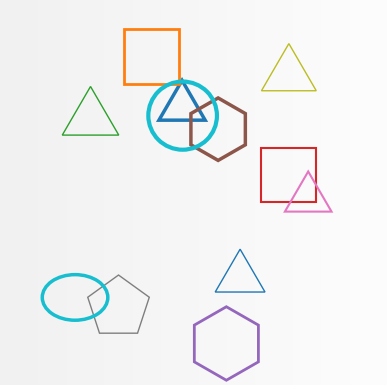[{"shape": "triangle", "thickness": 2.5, "radius": 0.34, "center": [0.47, 0.722]}, {"shape": "triangle", "thickness": 1, "radius": 0.37, "center": [0.62, 0.279]}, {"shape": "square", "thickness": 2, "radius": 0.35, "center": [0.392, 0.853]}, {"shape": "triangle", "thickness": 1, "radius": 0.42, "center": [0.234, 0.691]}, {"shape": "square", "thickness": 1.5, "radius": 0.35, "center": [0.745, 0.546]}, {"shape": "hexagon", "thickness": 2, "radius": 0.48, "center": [0.584, 0.108]}, {"shape": "hexagon", "thickness": 2.5, "radius": 0.41, "center": [0.563, 0.664]}, {"shape": "triangle", "thickness": 1.5, "radius": 0.35, "center": [0.795, 0.485]}, {"shape": "pentagon", "thickness": 1, "radius": 0.42, "center": [0.306, 0.202]}, {"shape": "triangle", "thickness": 1, "radius": 0.41, "center": [0.745, 0.805]}, {"shape": "circle", "thickness": 3, "radius": 0.44, "center": [0.471, 0.7]}, {"shape": "oval", "thickness": 2.5, "radius": 0.42, "center": [0.194, 0.227]}]